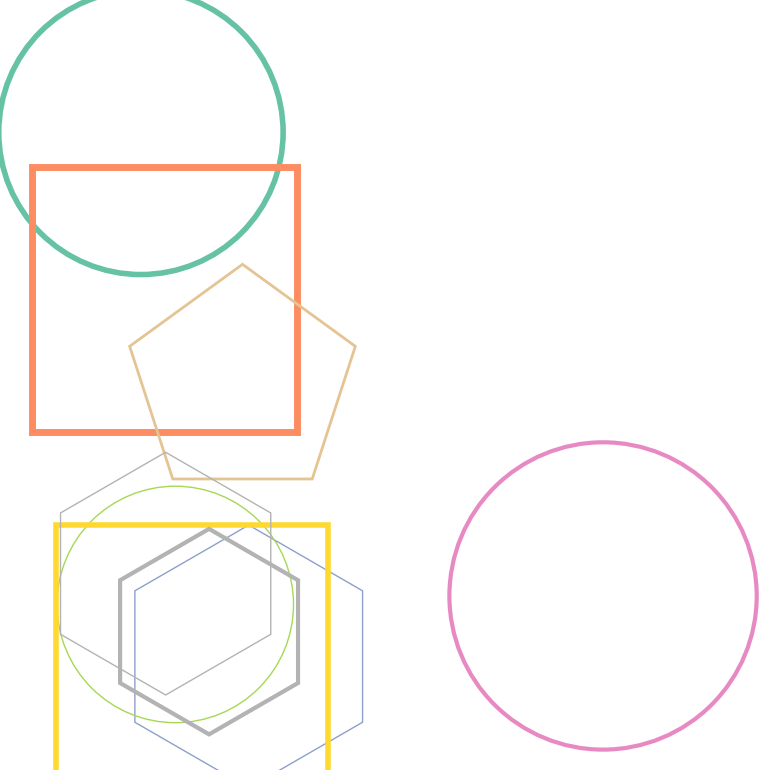[{"shape": "circle", "thickness": 2, "radius": 0.92, "center": [0.183, 0.828]}, {"shape": "square", "thickness": 2.5, "radius": 0.86, "center": [0.213, 0.611]}, {"shape": "hexagon", "thickness": 0.5, "radius": 0.85, "center": [0.323, 0.147]}, {"shape": "circle", "thickness": 1.5, "radius": 1.0, "center": [0.783, 0.226]}, {"shape": "circle", "thickness": 0.5, "radius": 0.77, "center": [0.228, 0.215]}, {"shape": "square", "thickness": 2, "radius": 0.88, "center": [0.249, 0.142]}, {"shape": "pentagon", "thickness": 1, "radius": 0.77, "center": [0.315, 0.503]}, {"shape": "hexagon", "thickness": 0.5, "radius": 0.79, "center": [0.215, 0.255]}, {"shape": "hexagon", "thickness": 1.5, "radius": 0.67, "center": [0.272, 0.18]}]